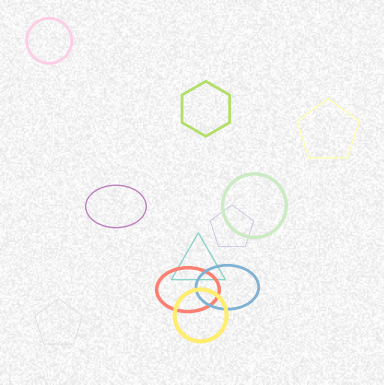[{"shape": "triangle", "thickness": 1, "radius": 0.41, "center": [0.515, 0.314]}, {"shape": "pentagon", "thickness": 1, "radius": 0.43, "center": [0.852, 0.659]}, {"shape": "pentagon", "thickness": 0.5, "radius": 0.3, "center": [0.602, 0.408]}, {"shape": "oval", "thickness": 2.5, "radius": 0.41, "center": [0.488, 0.248]}, {"shape": "oval", "thickness": 2, "radius": 0.41, "center": [0.591, 0.254]}, {"shape": "hexagon", "thickness": 2, "radius": 0.36, "center": [0.535, 0.717]}, {"shape": "circle", "thickness": 2, "radius": 0.29, "center": [0.128, 0.894]}, {"shape": "pentagon", "thickness": 0.5, "radius": 0.33, "center": [0.153, 0.159]}, {"shape": "oval", "thickness": 1, "radius": 0.39, "center": [0.301, 0.464]}, {"shape": "circle", "thickness": 2.5, "radius": 0.41, "center": [0.661, 0.466]}, {"shape": "circle", "thickness": 3, "radius": 0.34, "center": [0.521, 0.181]}]